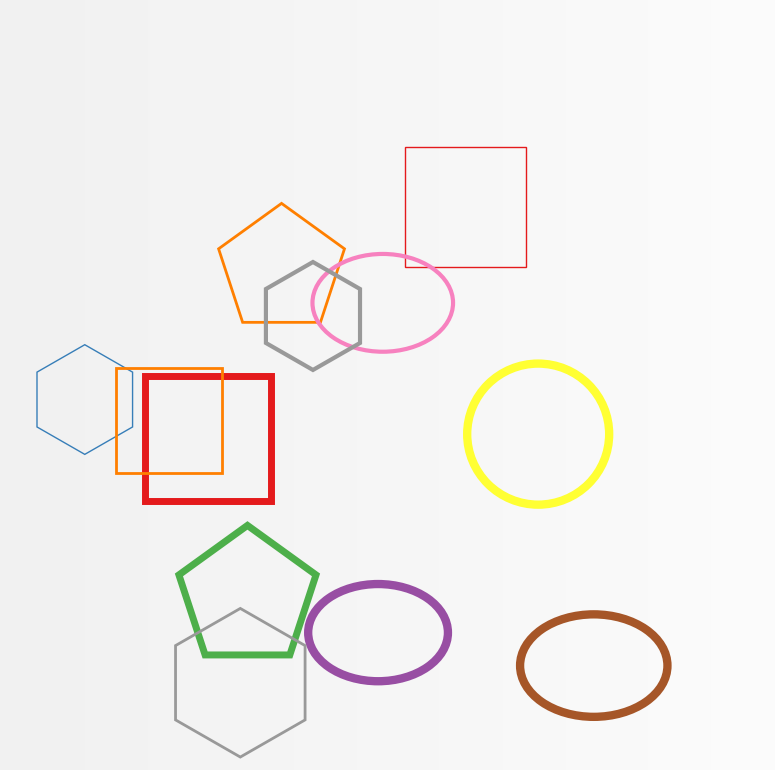[{"shape": "square", "thickness": 0.5, "radius": 0.39, "center": [0.601, 0.732]}, {"shape": "square", "thickness": 2.5, "radius": 0.41, "center": [0.268, 0.431]}, {"shape": "hexagon", "thickness": 0.5, "radius": 0.36, "center": [0.109, 0.481]}, {"shape": "pentagon", "thickness": 2.5, "radius": 0.46, "center": [0.319, 0.225]}, {"shape": "oval", "thickness": 3, "radius": 0.45, "center": [0.488, 0.178]}, {"shape": "pentagon", "thickness": 1, "radius": 0.43, "center": [0.363, 0.65]}, {"shape": "square", "thickness": 1, "radius": 0.34, "center": [0.218, 0.454]}, {"shape": "circle", "thickness": 3, "radius": 0.46, "center": [0.694, 0.436]}, {"shape": "oval", "thickness": 3, "radius": 0.48, "center": [0.766, 0.136]}, {"shape": "oval", "thickness": 1.5, "radius": 0.45, "center": [0.494, 0.607]}, {"shape": "hexagon", "thickness": 1.5, "radius": 0.35, "center": [0.404, 0.59]}, {"shape": "hexagon", "thickness": 1, "radius": 0.48, "center": [0.31, 0.113]}]